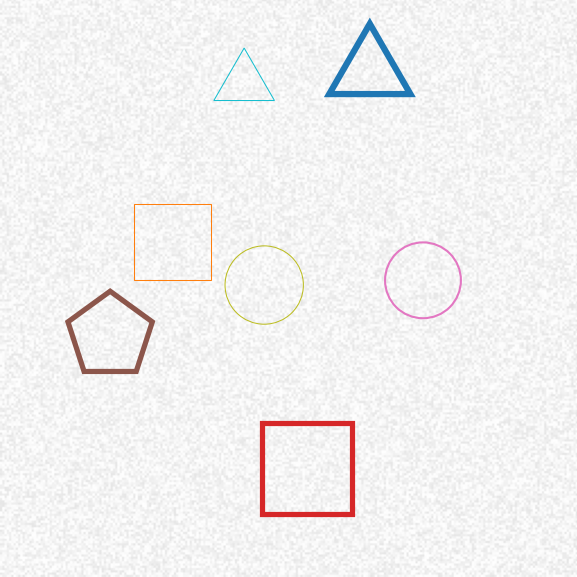[{"shape": "triangle", "thickness": 3, "radius": 0.41, "center": [0.64, 0.877]}, {"shape": "square", "thickness": 0.5, "radius": 0.33, "center": [0.298, 0.58]}, {"shape": "square", "thickness": 2.5, "radius": 0.39, "center": [0.532, 0.188]}, {"shape": "pentagon", "thickness": 2.5, "radius": 0.38, "center": [0.191, 0.418]}, {"shape": "circle", "thickness": 1, "radius": 0.33, "center": [0.732, 0.514]}, {"shape": "circle", "thickness": 0.5, "radius": 0.34, "center": [0.458, 0.506]}, {"shape": "triangle", "thickness": 0.5, "radius": 0.3, "center": [0.423, 0.855]}]